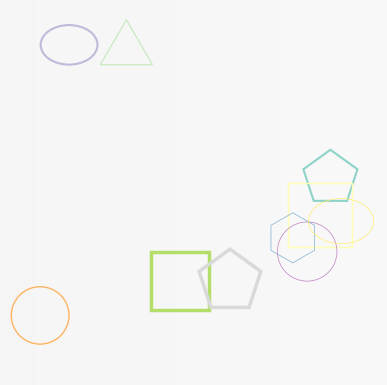[{"shape": "pentagon", "thickness": 1.5, "radius": 0.37, "center": [0.853, 0.538]}, {"shape": "square", "thickness": 1, "radius": 0.41, "center": [0.825, 0.441]}, {"shape": "oval", "thickness": 1.5, "radius": 0.37, "center": [0.178, 0.884]}, {"shape": "hexagon", "thickness": 0.5, "radius": 0.32, "center": [0.756, 0.382]}, {"shape": "circle", "thickness": 1, "radius": 0.37, "center": [0.104, 0.181]}, {"shape": "square", "thickness": 2.5, "radius": 0.38, "center": [0.464, 0.27]}, {"shape": "pentagon", "thickness": 2.5, "radius": 0.42, "center": [0.594, 0.269]}, {"shape": "circle", "thickness": 0.5, "radius": 0.38, "center": [0.793, 0.347]}, {"shape": "triangle", "thickness": 1, "radius": 0.39, "center": [0.326, 0.871]}, {"shape": "oval", "thickness": 0.5, "radius": 0.42, "center": [0.88, 0.426]}]